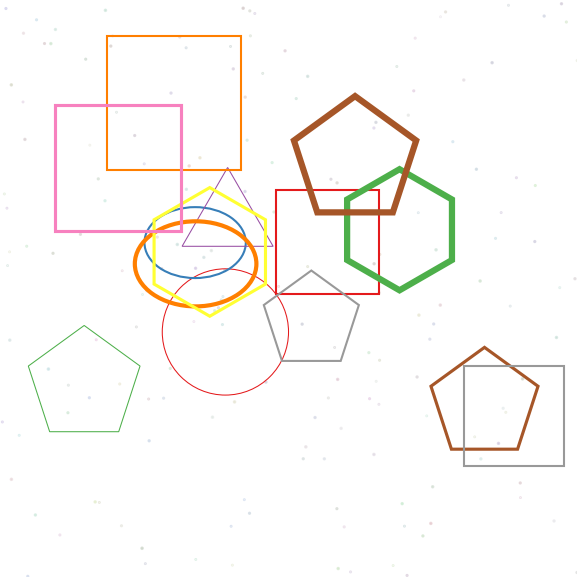[{"shape": "circle", "thickness": 0.5, "radius": 0.55, "center": [0.39, 0.424]}, {"shape": "square", "thickness": 1, "radius": 0.45, "center": [0.567, 0.58]}, {"shape": "oval", "thickness": 1, "radius": 0.44, "center": [0.338, 0.579]}, {"shape": "hexagon", "thickness": 3, "radius": 0.52, "center": [0.692, 0.601]}, {"shape": "pentagon", "thickness": 0.5, "radius": 0.51, "center": [0.146, 0.334]}, {"shape": "triangle", "thickness": 0.5, "radius": 0.45, "center": [0.394, 0.618]}, {"shape": "oval", "thickness": 2, "radius": 0.53, "center": [0.339, 0.542]}, {"shape": "square", "thickness": 1, "radius": 0.58, "center": [0.301, 0.821]}, {"shape": "hexagon", "thickness": 1.5, "radius": 0.56, "center": [0.363, 0.563]}, {"shape": "pentagon", "thickness": 1.5, "radius": 0.49, "center": [0.839, 0.3]}, {"shape": "pentagon", "thickness": 3, "radius": 0.56, "center": [0.615, 0.721]}, {"shape": "square", "thickness": 1.5, "radius": 0.55, "center": [0.204, 0.708]}, {"shape": "square", "thickness": 1, "radius": 0.43, "center": [0.89, 0.279]}, {"shape": "pentagon", "thickness": 1, "radius": 0.43, "center": [0.539, 0.444]}]